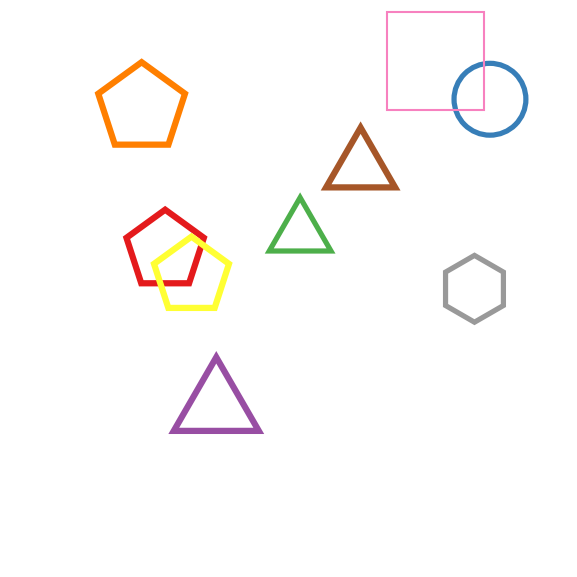[{"shape": "pentagon", "thickness": 3, "radius": 0.35, "center": [0.286, 0.566]}, {"shape": "circle", "thickness": 2.5, "radius": 0.31, "center": [0.848, 0.827]}, {"shape": "triangle", "thickness": 2.5, "radius": 0.31, "center": [0.52, 0.595]}, {"shape": "triangle", "thickness": 3, "radius": 0.43, "center": [0.375, 0.296]}, {"shape": "pentagon", "thickness": 3, "radius": 0.39, "center": [0.245, 0.813]}, {"shape": "pentagon", "thickness": 3, "radius": 0.34, "center": [0.332, 0.521]}, {"shape": "triangle", "thickness": 3, "radius": 0.34, "center": [0.624, 0.709]}, {"shape": "square", "thickness": 1, "radius": 0.42, "center": [0.754, 0.893]}, {"shape": "hexagon", "thickness": 2.5, "radius": 0.29, "center": [0.822, 0.499]}]